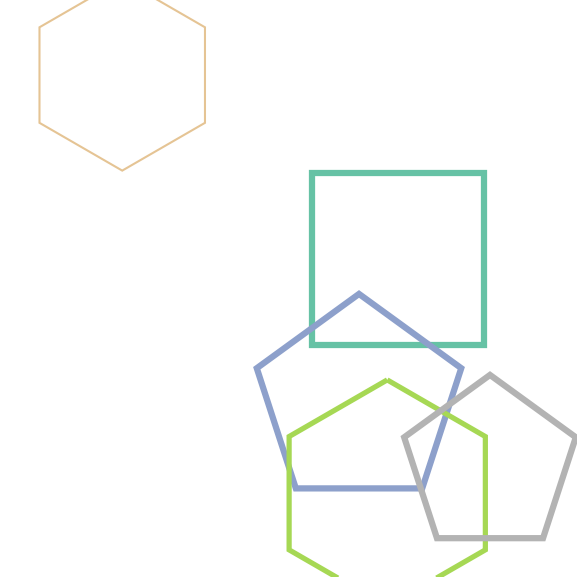[{"shape": "square", "thickness": 3, "radius": 0.75, "center": [0.69, 0.551]}, {"shape": "pentagon", "thickness": 3, "radius": 0.93, "center": [0.622, 0.304]}, {"shape": "hexagon", "thickness": 2.5, "radius": 0.98, "center": [0.671, 0.145]}, {"shape": "hexagon", "thickness": 1, "radius": 0.83, "center": [0.212, 0.869]}, {"shape": "pentagon", "thickness": 3, "radius": 0.78, "center": [0.848, 0.194]}]